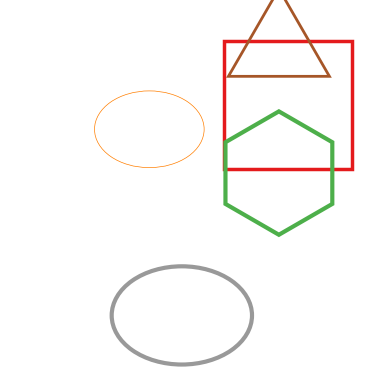[{"shape": "square", "thickness": 2.5, "radius": 0.83, "center": [0.748, 0.728]}, {"shape": "hexagon", "thickness": 3, "radius": 0.8, "center": [0.724, 0.55]}, {"shape": "oval", "thickness": 0.5, "radius": 0.71, "center": [0.388, 0.664]}, {"shape": "triangle", "thickness": 2, "radius": 0.76, "center": [0.724, 0.877]}, {"shape": "oval", "thickness": 3, "radius": 0.91, "center": [0.472, 0.181]}]